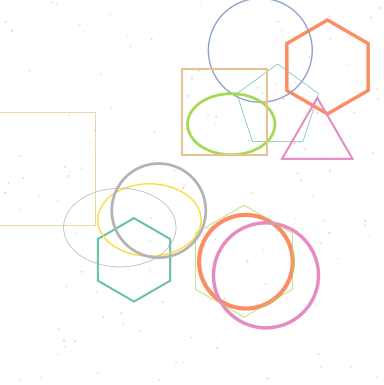[{"shape": "hexagon", "thickness": 1.5, "radius": 0.54, "center": [0.348, 0.325]}, {"shape": "pentagon", "thickness": 0.5, "radius": 0.56, "center": [0.721, 0.722]}, {"shape": "circle", "thickness": 3, "radius": 0.61, "center": [0.639, 0.32]}, {"shape": "hexagon", "thickness": 2.5, "radius": 0.61, "center": [0.851, 0.826]}, {"shape": "circle", "thickness": 1, "radius": 0.67, "center": [0.676, 0.869]}, {"shape": "triangle", "thickness": 1.5, "radius": 0.53, "center": [0.824, 0.64]}, {"shape": "circle", "thickness": 2.5, "radius": 0.68, "center": [0.691, 0.285]}, {"shape": "oval", "thickness": 2, "radius": 0.57, "center": [0.601, 0.677]}, {"shape": "hexagon", "thickness": 0.5, "radius": 0.73, "center": [0.634, 0.322]}, {"shape": "oval", "thickness": 1, "radius": 0.67, "center": [0.388, 0.429]}, {"shape": "square", "thickness": 0.5, "radius": 0.74, "center": [0.1, 0.561]}, {"shape": "square", "thickness": 1.5, "radius": 0.55, "center": [0.583, 0.709]}, {"shape": "circle", "thickness": 2, "radius": 0.61, "center": [0.412, 0.453]}, {"shape": "oval", "thickness": 0.5, "radius": 0.73, "center": [0.311, 0.409]}]